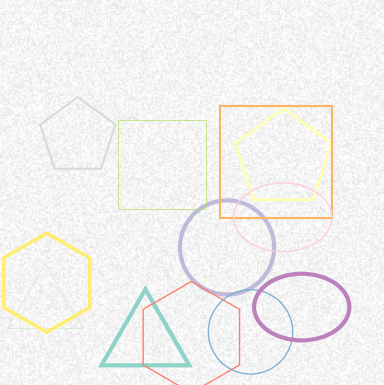[{"shape": "triangle", "thickness": 3, "radius": 0.66, "center": [0.378, 0.117]}, {"shape": "pentagon", "thickness": 2, "radius": 0.66, "center": [0.736, 0.587]}, {"shape": "circle", "thickness": 3, "radius": 0.61, "center": [0.59, 0.357]}, {"shape": "hexagon", "thickness": 1, "radius": 0.72, "center": [0.497, 0.124]}, {"shape": "circle", "thickness": 1, "radius": 0.55, "center": [0.651, 0.138]}, {"shape": "square", "thickness": 1.5, "radius": 0.72, "center": [0.717, 0.579]}, {"shape": "square", "thickness": 0.5, "radius": 0.57, "center": [0.421, 0.572]}, {"shape": "oval", "thickness": 1, "radius": 0.64, "center": [0.735, 0.436]}, {"shape": "pentagon", "thickness": 1.5, "radius": 0.51, "center": [0.202, 0.645]}, {"shape": "oval", "thickness": 3, "radius": 0.62, "center": [0.784, 0.202]}, {"shape": "triangle", "thickness": 0.5, "radius": 0.56, "center": [0.118, 0.203]}, {"shape": "hexagon", "thickness": 2.5, "radius": 0.64, "center": [0.121, 0.266]}]